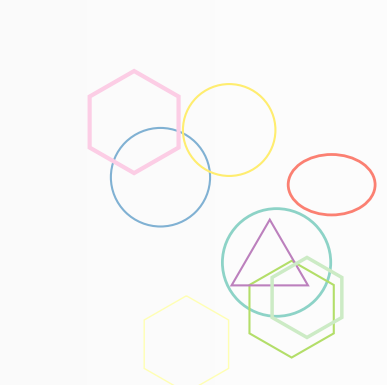[{"shape": "circle", "thickness": 2, "radius": 0.7, "center": [0.714, 0.318]}, {"shape": "hexagon", "thickness": 1, "radius": 0.63, "center": [0.481, 0.106]}, {"shape": "oval", "thickness": 2, "radius": 0.56, "center": [0.856, 0.52]}, {"shape": "circle", "thickness": 1.5, "radius": 0.64, "center": [0.414, 0.54]}, {"shape": "hexagon", "thickness": 1.5, "radius": 0.63, "center": [0.753, 0.197]}, {"shape": "hexagon", "thickness": 3, "radius": 0.66, "center": [0.346, 0.683]}, {"shape": "triangle", "thickness": 1.5, "radius": 0.57, "center": [0.696, 0.316]}, {"shape": "hexagon", "thickness": 2.5, "radius": 0.52, "center": [0.792, 0.227]}, {"shape": "circle", "thickness": 1.5, "radius": 0.6, "center": [0.591, 0.662]}]